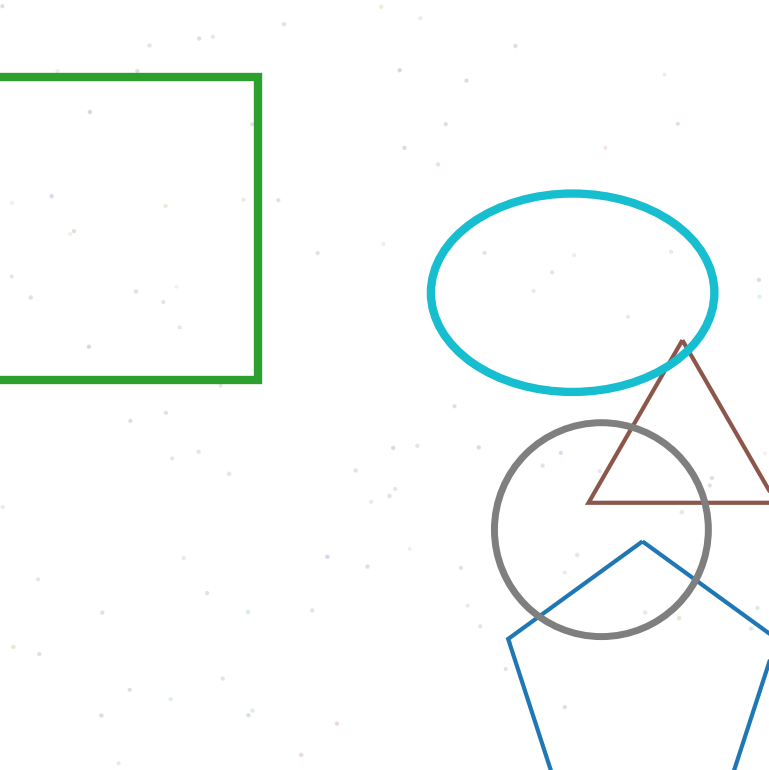[{"shape": "pentagon", "thickness": 1.5, "radius": 0.92, "center": [0.834, 0.113]}, {"shape": "square", "thickness": 3, "radius": 0.98, "center": [0.139, 0.703]}, {"shape": "triangle", "thickness": 1.5, "radius": 0.7, "center": [0.886, 0.417]}, {"shape": "circle", "thickness": 2.5, "radius": 0.69, "center": [0.781, 0.312]}, {"shape": "oval", "thickness": 3, "radius": 0.92, "center": [0.744, 0.62]}]